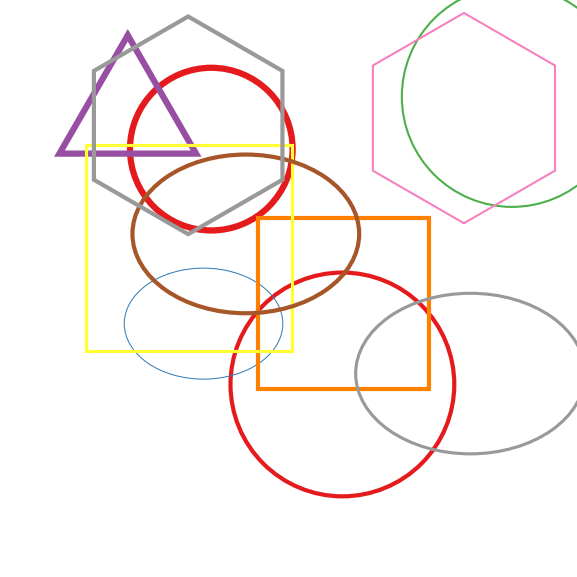[{"shape": "circle", "thickness": 2, "radius": 0.97, "center": [0.593, 0.333]}, {"shape": "circle", "thickness": 3, "radius": 0.7, "center": [0.366, 0.741]}, {"shape": "oval", "thickness": 0.5, "radius": 0.69, "center": [0.352, 0.439]}, {"shape": "circle", "thickness": 1, "radius": 0.95, "center": [0.887, 0.832]}, {"shape": "triangle", "thickness": 3, "radius": 0.68, "center": [0.221, 0.801]}, {"shape": "square", "thickness": 2, "radius": 0.74, "center": [0.595, 0.473]}, {"shape": "square", "thickness": 1.5, "radius": 0.89, "center": [0.327, 0.57]}, {"shape": "oval", "thickness": 2, "radius": 0.98, "center": [0.426, 0.594]}, {"shape": "hexagon", "thickness": 1, "radius": 0.91, "center": [0.803, 0.795]}, {"shape": "hexagon", "thickness": 2, "radius": 0.94, "center": [0.326, 0.782]}, {"shape": "oval", "thickness": 1.5, "radius": 0.99, "center": [0.814, 0.352]}]